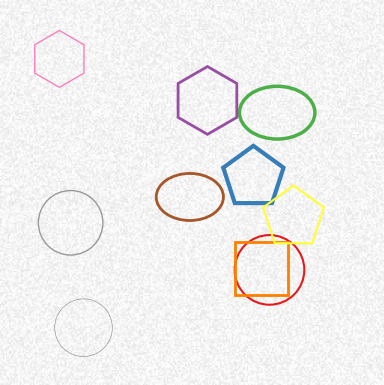[{"shape": "circle", "thickness": 1.5, "radius": 0.45, "center": [0.7, 0.299]}, {"shape": "pentagon", "thickness": 3, "radius": 0.41, "center": [0.658, 0.539]}, {"shape": "oval", "thickness": 2.5, "radius": 0.49, "center": [0.72, 0.707]}, {"shape": "hexagon", "thickness": 2, "radius": 0.44, "center": [0.539, 0.739]}, {"shape": "square", "thickness": 2, "radius": 0.35, "center": [0.679, 0.302]}, {"shape": "pentagon", "thickness": 1.5, "radius": 0.41, "center": [0.762, 0.435]}, {"shape": "oval", "thickness": 2, "radius": 0.44, "center": [0.493, 0.488]}, {"shape": "hexagon", "thickness": 1, "radius": 0.37, "center": [0.154, 0.847]}, {"shape": "circle", "thickness": 1, "radius": 0.42, "center": [0.183, 0.421]}, {"shape": "circle", "thickness": 0.5, "radius": 0.37, "center": [0.217, 0.149]}]